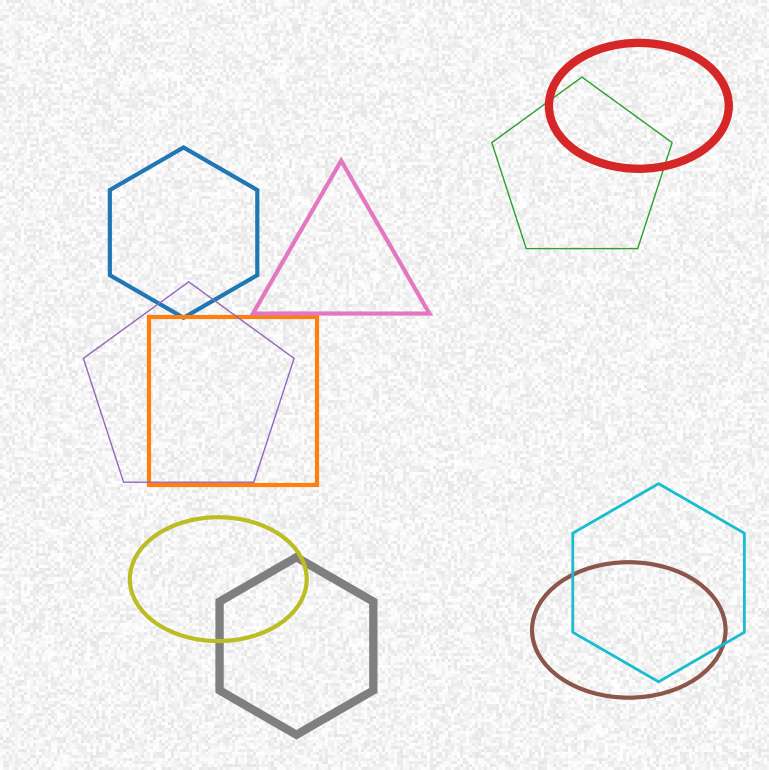[{"shape": "hexagon", "thickness": 1.5, "radius": 0.55, "center": [0.238, 0.698]}, {"shape": "square", "thickness": 1.5, "radius": 0.55, "center": [0.303, 0.479]}, {"shape": "pentagon", "thickness": 0.5, "radius": 0.62, "center": [0.756, 0.777]}, {"shape": "oval", "thickness": 3, "radius": 0.58, "center": [0.83, 0.863]}, {"shape": "pentagon", "thickness": 0.5, "radius": 0.72, "center": [0.245, 0.49]}, {"shape": "oval", "thickness": 1.5, "radius": 0.63, "center": [0.817, 0.182]}, {"shape": "triangle", "thickness": 1.5, "radius": 0.66, "center": [0.443, 0.659]}, {"shape": "hexagon", "thickness": 3, "radius": 0.58, "center": [0.385, 0.161]}, {"shape": "oval", "thickness": 1.5, "radius": 0.57, "center": [0.283, 0.248]}, {"shape": "hexagon", "thickness": 1, "radius": 0.64, "center": [0.855, 0.243]}]